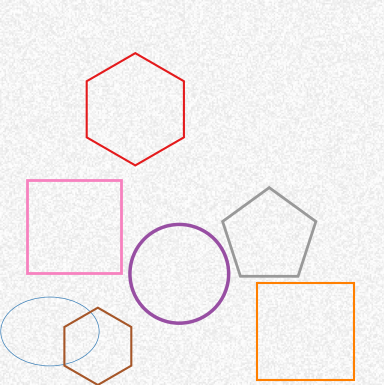[{"shape": "hexagon", "thickness": 1.5, "radius": 0.73, "center": [0.351, 0.716]}, {"shape": "oval", "thickness": 0.5, "radius": 0.64, "center": [0.13, 0.139]}, {"shape": "circle", "thickness": 2.5, "radius": 0.64, "center": [0.466, 0.289]}, {"shape": "square", "thickness": 1.5, "radius": 0.63, "center": [0.794, 0.14]}, {"shape": "hexagon", "thickness": 1.5, "radius": 0.5, "center": [0.254, 0.1]}, {"shape": "square", "thickness": 2, "radius": 0.6, "center": [0.192, 0.412]}, {"shape": "pentagon", "thickness": 2, "radius": 0.64, "center": [0.699, 0.385]}]